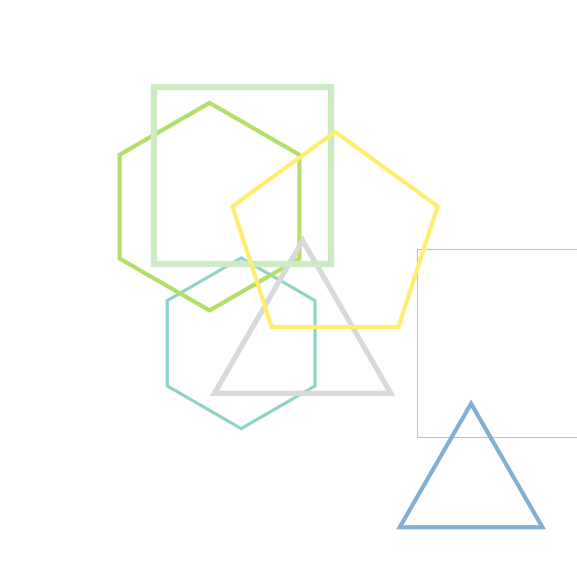[{"shape": "hexagon", "thickness": 1.5, "radius": 0.74, "center": [0.418, 0.405]}, {"shape": "square", "thickness": 0.5, "radius": 0.82, "center": [0.885, 0.406]}, {"shape": "triangle", "thickness": 2, "radius": 0.71, "center": [0.816, 0.158]}, {"shape": "hexagon", "thickness": 2, "radius": 0.9, "center": [0.363, 0.641]}, {"shape": "triangle", "thickness": 2.5, "radius": 0.88, "center": [0.524, 0.406]}, {"shape": "square", "thickness": 3, "radius": 0.77, "center": [0.42, 0.695]}, {"shape": "pentagon", "thickness": 2, "radius": 0.93, "center": [0.58, 0.584]}]